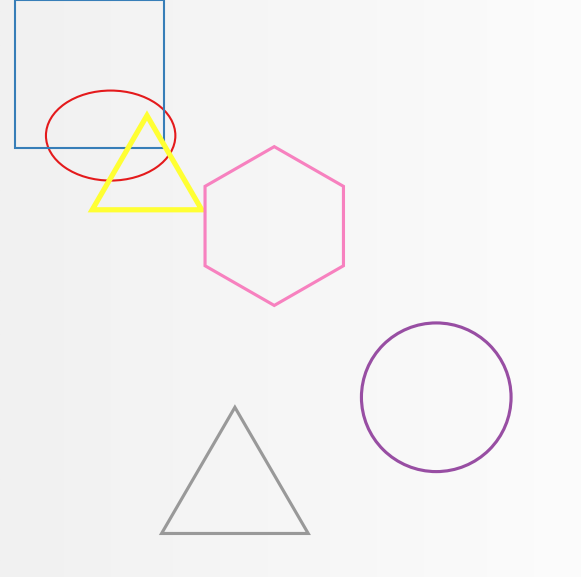[{"shape": "oval", "thickness": 1, "radius": 0.56, "center": [0.19, 0.764]}, {"shape": "square", "thickness": 1, "radius": 0.64, "center": [0.154, 0.871]}, {"shape": "circle", "thickness": 1.5, "radius": 0.64, "center": [0.751, 0.311]}, {"shape": "triangle", "thickness": 2.5, "radius": 0.54, "center": [0.253, 0.69]}, {"shape": "hexagon", "thickness": 1.5, "radius": 0.69, "center": [0.472, 0.608]}, {"shape": "triangle", "thickness": 1.5, "radius": 0.73, "center": [0.404, 0.148]}]